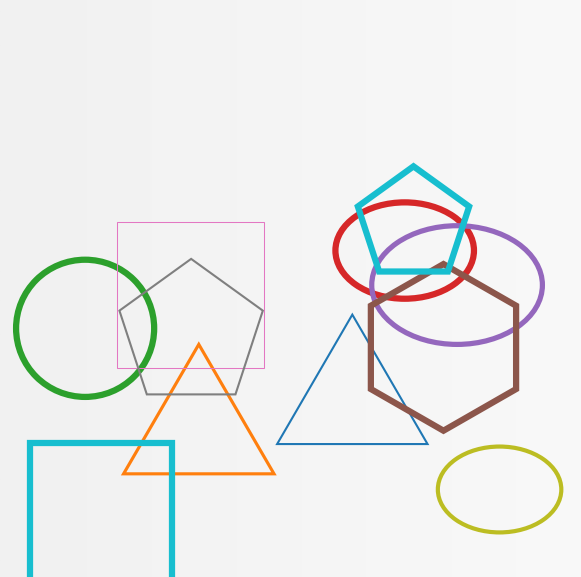[{"shape": "triangle", "thickness": 1, "radius": 0.75, "center": [0.606, 0.305]}, {"shape": "triangle", "thickness": 1.5, "radius": 0.75, "center": [0.342, 0.253]}, {"shape": "circle", "thickness": 3, "radius": 0.59, "center": [0.146, 0.431]}, {"shape": "oval", "thickness": 3, "radius": 0.6, "center": [0.696, 0.565]}, {"shape": "oval", "thickness": 2.5, "radius": 0.73, "center": [0.786, 0.506]}, {"shape": "hexagon", "thickness": 3, "radius": 0.72, "center": [0.763, 0.398]}, {"shape": "square", "thickness": 0.5, "radius": 0.63, "center": [0.327, 0.489]}, {"shape": "pentagon", "thickness": 1, "radius": 0.65, "center": [0.329, 0.421]}, {"shape": "oval", "thickness": 2, "radius": 0.53, "center": [0.859, 0.152]}, {"shape": "pentagon", "thickness": 3, "radius": 0.5, "center": [0.711, 0.61]}, {"shape": "square", "thickness": 3, "radius": 0.61, "center": [0.173, 0.11]}]